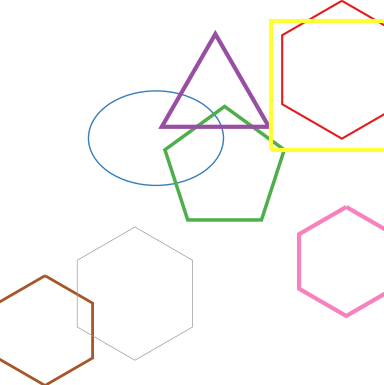[{"shape": "hexagon", "thickness": 1.5, "radius": 0.9, "center": [0.888, 0.819]}, {"shape": "oval", "thickness": 1, "radius": 0.88, "center": [0.405, 0.641]}, {"shape": "pentagon", "thickness": 2.5, "radius": 0.81, "center": [0.583, 0.561]}, {"shape": "triangle", "thickness": 3, "radius": 0.8, "center": [0.559, 0.751]}, {"shape": "square", "thickness": 3, "radius": 0.83, "center": [0.869, 0.778]}, {"shape": "hexagon", "thickness": 2, "radius": 0.71, "center": [0.117, 0.141]}, {"shape": "hexagon", "thickness": 3, "radius": 0.71, "center": [0.899, 0.321]}, {"shape": "hexagon", "thickness": 0.5, "radius": 0.87, "center": [0.35, 0.237]}]